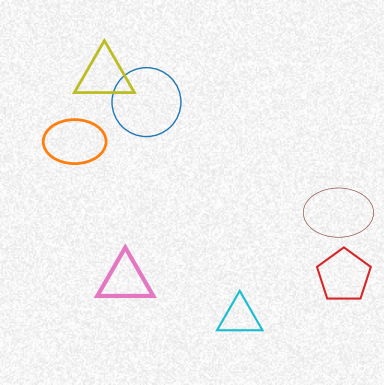[{"shape": "circle", "thickness": 1, "radius": 0.45, "center": [0.38, 0.735]}, {"shape": "oval", "thickness": 2, "radius": 0.41, "center": [0.194, 0.632]}, {"shape": "pentagon", "thickness": 1.5, "radius": 0.37, "center": [0.893, 0.284]}, {"shape": "oval", "thickness": 0.5, "radius": 0.46, "center": [0.879, 0.448]}, {"shape": "triangle", "thickness": 3, "radius": 0.42, "center": [0.325, 0.273]}, {"shape": "triangle", "thickness": 2, "radius": 0.45, "center": [0.271, 0.805]}, {"shape": "triangle", "thickness": 1.5, "radius": 0.34, "center": [0.623, 0.176]}]